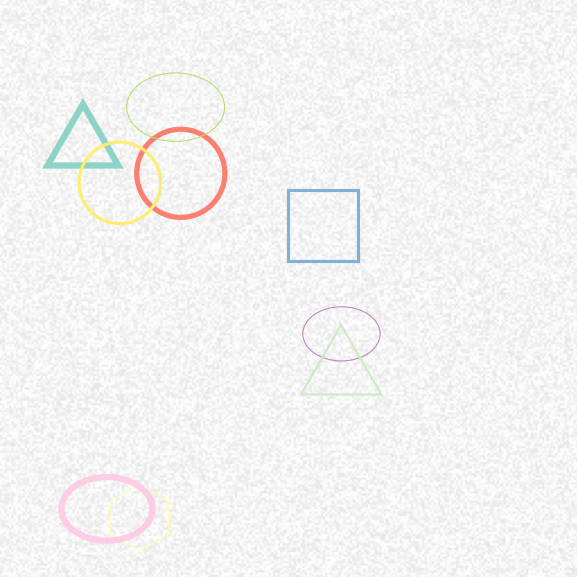[{"shape": "triangle", "thickness": 3, "radius": 0.35, "center": [0.144, 0.748]}, {"shape": "hexagon", "thickness": 0.5, "radius": 0.29, "center": [0.242, 0.103]}, {"shape": "circle", "thickness": 2.5, "radius": 0.38, "center": [0.313, 0.699]}, {"shape": "square", "thickness": 1.5, "radius": 0.3, "center": [0.559, 0.609]}, {"shape": "oval", "thickness": 0.5, "radius": 0.42, "center": [0.304, 0.814]}, {"shape": "oval", "thickness": 3, "radius": 0.39, "center": [0.185, 0.118]}, {"shape": "oval", "thickness": 0.5, "radius": 0.34, "center": [0.591, 0.421]}, {"shape": "triangle", "thickness": 1, "radius": 0.4, "center": [0.591, 0.356]}, {"shape": "circle", "thickness": 1.5, "radius": 0.35, "center": [0.207, 0.683]}]